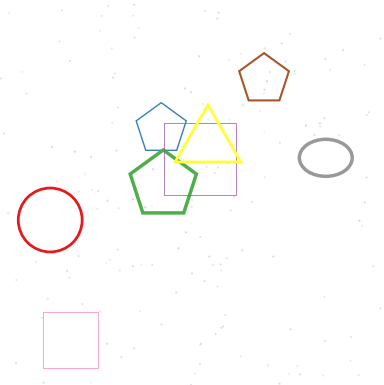[{"shape": "circle", "thickness": 2, "radius": 0.41, "center": [0.13, 0.429]}, {"shape": "pentagon", "thickness": 1, "radius": 0.34, "center": [0.419, 0.665]}, {"shape": "pentagon", "thickness": 2.5, "radius": 0.45, "center": [0.424, 0.52]}, {"shape": "square", "thickness": 0.5, "radius": 0.46, "center": [0.519, 0.587]}, {"shape": "triangle", "thickness": 2, "radius": 0.49, "center": [0.54, 0.629]}, {"shape": "pentagon", "thickness": 1.5, "radius": 0.34, "center": [0.686, 0.794]}, {"shape": "square", "thickness": 0.5, "radius": 0.36, "center": [0.184, 0.117]}, {"shape": "oval", "thickness": 2.5, "radius": 0.34, "center": [0.846, 0.59]}]